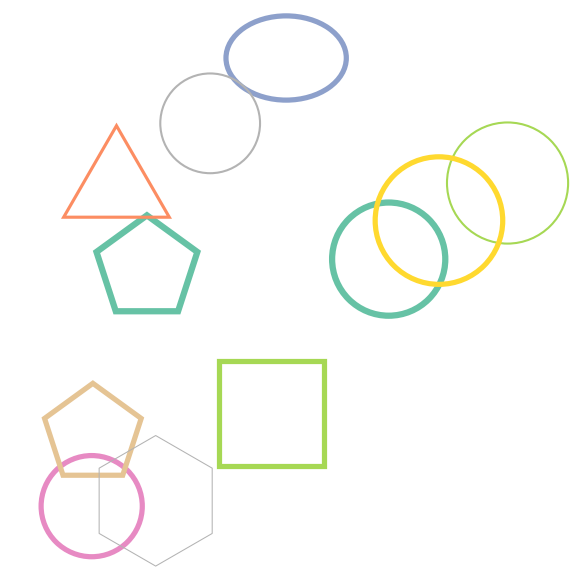[{"shape": "pentagon", "thickness": 3, "radius": 0.46, "center": [0.254, 0.534]}, {"shape": "circle", "thickness": 3, "radius": 0.49, "center": [0.673, 0.55]}, {"shape": "triangle", "thickness": 1.5, "radius": 0.53, "center": [0.202, 0.676]}, {"shape": "oval", "thickness": 2.5, "radius": 0.52, "center": [0.495, 0.899]}, {"shape": "circle", "thickness": 2.5, "radius": 0.44, "center": [0.159, 0.123]}, {"shape": "square", "thickness": 2.5, "radius": 0.45, "center": [0.471, 0.283]}, {"shape": "circle", "thickness": 1, "radius": 0.52, "center": [0.879, 0.682]}, {"shape": "circle", "thickness": 2.5, "radius": 0.55, "center": [0.76, 0.617]}, {"shape": "pentagon", "thickness": 2.5, "radius": 0.44, "center": [0.161, 0.247]}, {"shape": "hexagon", "thickness": 0.5, "radius": 0.57, "center": [0.27, 0.132]}, {"shape": "circle", "thickness": 1, "radius": 0.43, "center": [0.364, 0.786]}]